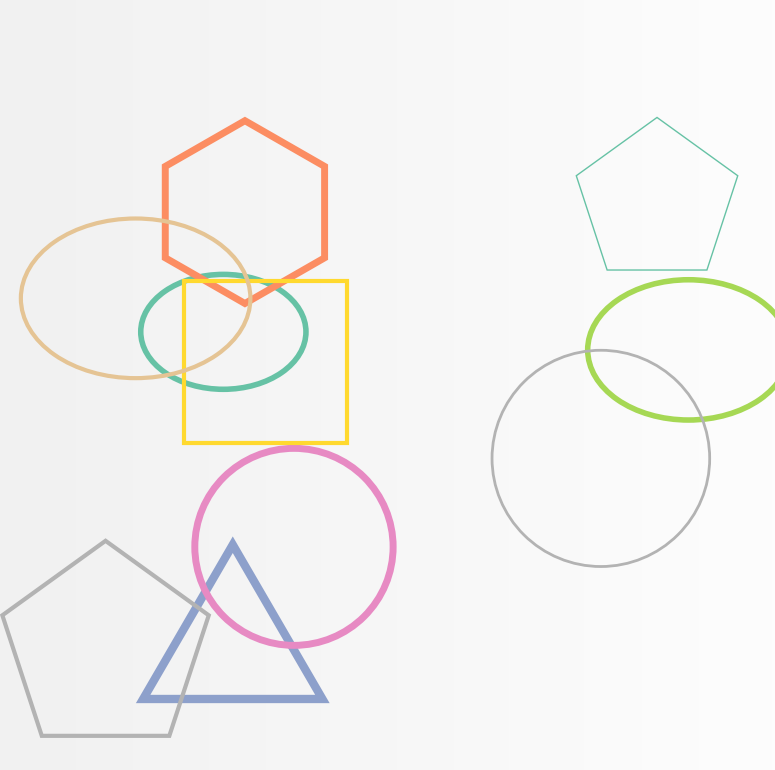[{"shape": "oval", "thickness": 2, "radius": 0.53, "center": [0.288, 0.569]}, {"shape": "pentagon", "thickness": 0.5, "radius": 0.55, "center": [0.848, 0.738]}, {"shape": "hexagon", "thickness": 2.5, "radius": 0.59, "center": [0.316, 0.725]}, {"shape": "triangle", "thickness": 3, "radius": 0.67, "center": [0.3, 0.159]}, {"shape": "circle", "thickness": 2.5, "radius": 0.64, "center": [0.379, 0.29]}, {"shape": "oval", "thickness": 2, "radius": 0.65, "center": [0.888, 0.546]}, {"shape": "square", "thickness": 1.5, "radius": 0.53, "center": [0.342, 0.529]}, {"shape": "oval", "thickness": 1.5, "radius": 0.74, "center": [0.175, 0.613]}, {"shape": "circle", "thickness": 1, "radius": 0.7, "center": [0.775, 0.405]}, {"shape": "pentagon", "thickness": 1.5, "radius": 0.7, "center": [0.136, 0.158]}]